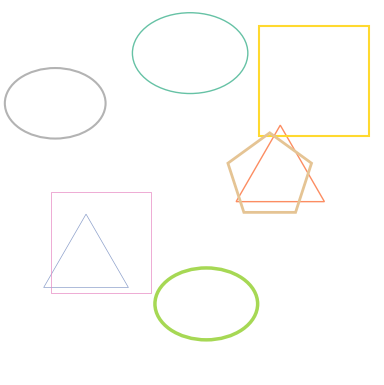[{"shape": "oval", "thickness": 1, "radius": 0.75, "center": [0.494, 0.862]}, {"shape": "triangle", "thickness": 1, "radius": 0.66, "center": [0.728, 0.542]}, {"shape": "triangle", "thickness": 0.5, "radius": 0.64, "center": [0.223, 0.317]}, {"shape": "square", "thickness": 0.5, "radius": 0.65, "center": [0.263, 0.37]}, {"shape": "oval", "thickness": 2.5, "radius": 0.67, "center": [0.536, 0.211]}, {"shape": "square", "thickness": 1.5, "radius": 0.71, "center": [0.817, 0.789]}, {"shape": "pentagon", "thickness": 2, "radius": 0.57, "center": [0.701, 0.541]}, {"shape": "oval", "thickness": 1.5, "radius": 0.65, "center": [0.143, 0.732]}]